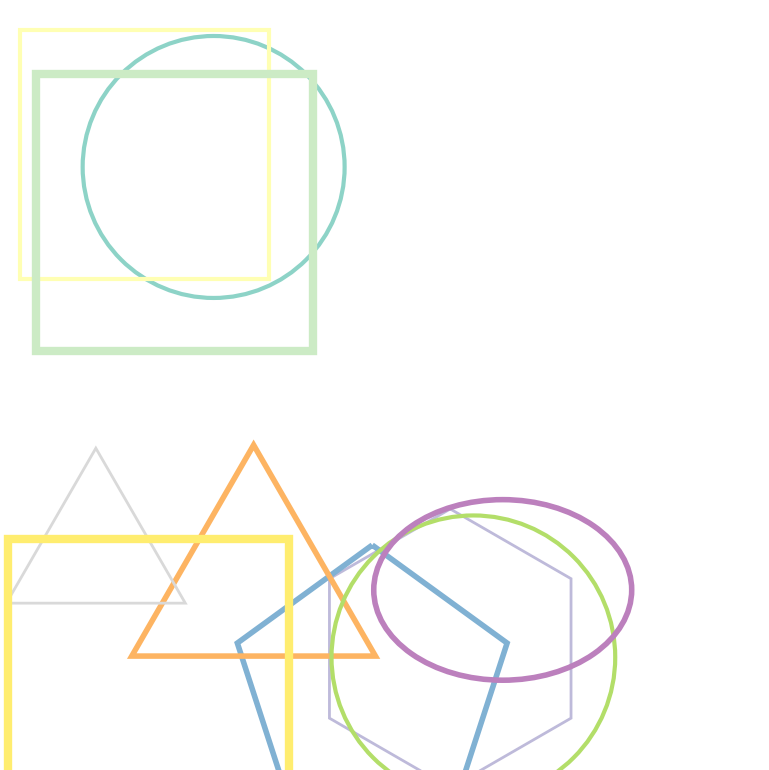[{"shape": "circle", "thickness": 1.5, "radius": 0.85, "center": [0.277, 0.783]}, {"shape": "square", "thickness": 1.5, "radius": 0.81, "center": [0.188, 0.799]}, {"shape": "hexagon", "thickness": 1, "radius": 0.91, "center": [0.585, 0.158]}, {"shape": "pentagon", "thickness": 2, "radius": 0.92, "center": [0.483, 0.108]}, {"shape": "triangle", "thickness": 2, "radius": 0.91, "center": [0.329, 0.239]}, {"shape": "circle", "thickness": 1.5, "radius": 0.92, "center": [0.615, 0.146]}, {"shape": "triangle", "thickness": 1, "radius": 0.67, "center": [0.124, 0.284]}, {"shape": "oval", "thickness": 2, "radius": 0.84, "center": [0.653, 0.234]}, {"shape": "square", "thickness": 3, "radius": 0.9, "center": [0.226, 0.724]}, {"shape": "square", "thickness": 3, "radius": 0.91, "center": [0.193, 0.117]}]